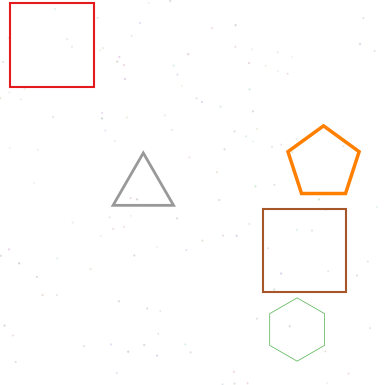[{"shape": "square", "thickness": 1.5, "radius": 0.54, "center": [0.134, 0.882]}, {"shape": "hexagon", "thickness": 0.5, "radius": 0.41, "center": [0.772, 0.144]}, {"shape": "pentagon", "thickness": 2.5, "radius": 0.49, "center": [0.84, 0.576]}, {"shape": "square", "thickness": 1.5, "radius": 0.54, "center": [0.791, 0.348]}, {"shape": "triangle", "thickness": 2, "radius": 0.45, "center": [0.372, 0.512]}]